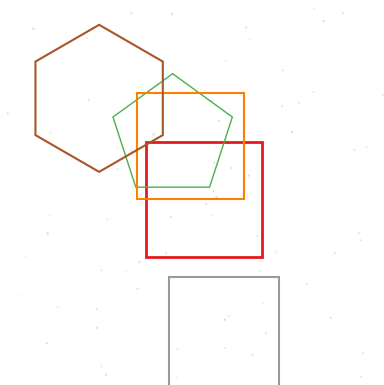[{"shape": "square", "thickness": 2, "radius": 0.75, "center": [0.53, 0.482]}, {"shape": "pentagon", "thickness": 1, "radius": 0.81, "center": [0.448, 0.646]}, {"shape": "square", "thickness": 1.5, "radius": 0.69, "center": [0.494, 0.62]}, {"shape": "hexagon", "thickness": 1.5, "radius": 0.95, "center": [0.257, 0.745]}, {"shape": "square", "thickness": 1.5, "radius": 0.71, "center": [0.582, 0.139]}]